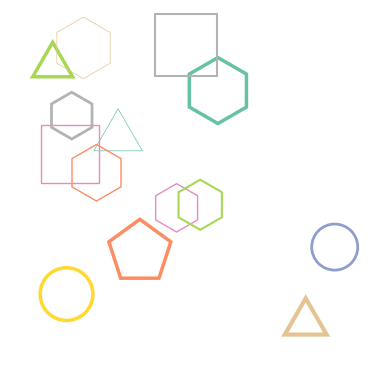[{"shape": "hexagon", "thickness": 2.5, "radius": 0.43, "center": [0.566, 0.765]}, {"shape": "triangle", "thickness": 0.5, "radius": 0.36, "center": [0.307, 0.645]}, {"shape": "pentagon", "thickness": 2.5, "radius": 0.42, "center": [0.363, 0.346]}, {"shape": "hexagon", "thickness": 1, "radius": 0.37, "center": [0.251, 0.551]}, {"shape": "circle", "thickness": 2, "radius": 0.3, "center": [0.869, 0.358]}, {"shape": "square", "thickness": 1, "radius": 0.38, "center": [0.181, 0.601]}, {"shape": "hexagon", "thickness": 1, "radius": 0.31, "center": [0.459, 0.46]}, {"shape": "hexagon", "thickness": 1.5, "radius": 0.33, "center": [0.52, 0.468]}, {"shape": "triangle", "thickness": 2.5, "radius": 0.3, "center": [0.137, 0.83]}, {"shape": "circle", "thickness": 2.5, "radius": 0.34, "center": [0.173, 0.236]}, {"shape": "triangle", "thickness": 3, "radius": 0.31, "center": [0.794, 0.162]}, {"shape": "hexagon", "thickness": 0.5, "radius": 0.4, "center": [0.217, 0.876]}, {"shape": "hexagon", "thickness": 2, "radius": 0.3, "center": [0.186, 0.7]}, {"shape": "square", "thickness": 1.5, "radius": 0.4, "center": [0.482, 0.883]}]